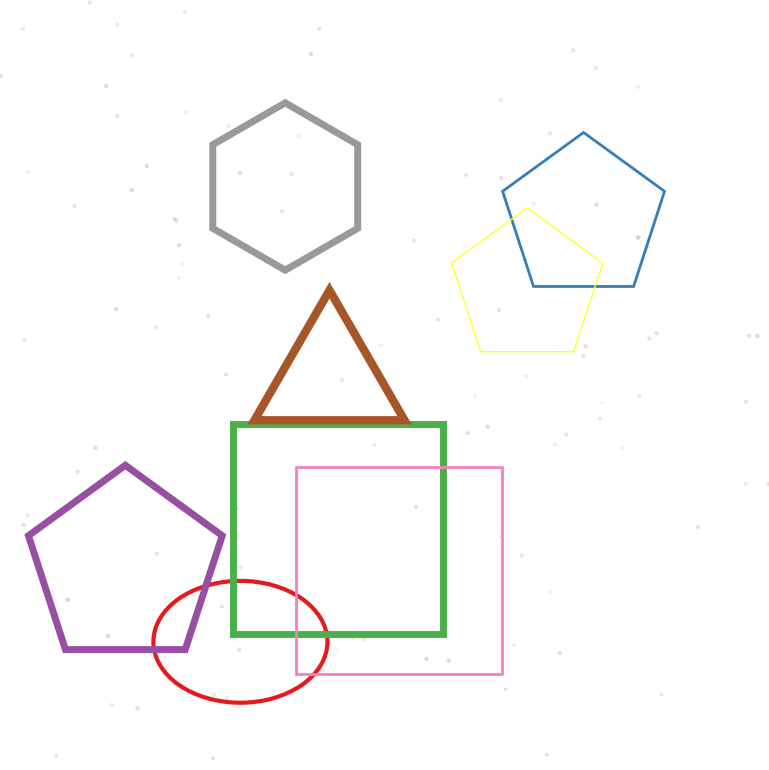[{"shape": "oval", "thickness": 1.5, "radius": 0.57, "center": [0.312, 0.166]}, {"shape": "pentagon", "thickness": 1, "radius": 0.55, "center": [0.758, 0.717]}, {"shape": "square", "thickness": 2.5, "radius": 0.68, "center": [0.44, 0.314]}, {"shape": "pentagon", "thickness": 2.5, "radius": 0.66, "center": [0.163, 0.263]}, {"shape": "pentagon", "thickness": 0.5, "radius": 0.52, "center": [0.685, 0.627]}, {"shape": "triangle", "thickness": 3, "radius": 0.56, "center": [0.428, 0.51]}, {"shape": "square", "thickness": 1, "radius": 0.67, "center": [0.518, 0.259]}, {"shape": "hexagon", "thickness": 2.5, "radius": 0.54, "center": [0.37, 0.758]}]